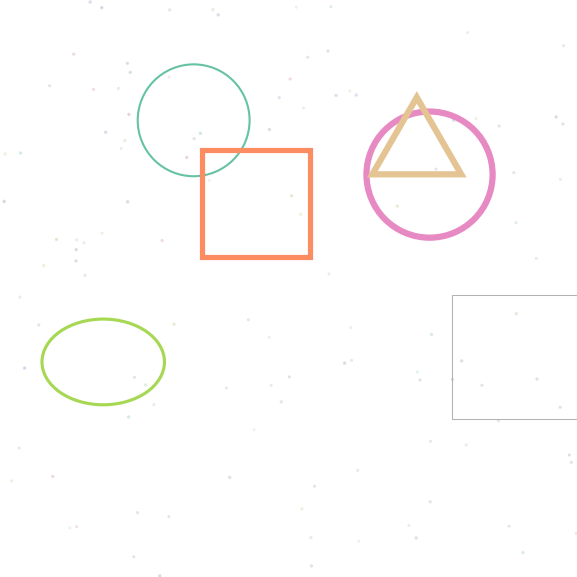[{"shape": "circle", "thickness": 1, "radius": 0.48, "center": [0.335, 0.791]}, {"shape": "square", "thickness": 2.5, "radius": 0.47, "center": [0.443, 0.647]}, {"shape": "circle", "thickness": 3, "radius": 0.55, "center": [0.744, 0.697]}, {"shape": "oval", "thickness": 1.5, "radius": 0.53, "center": [0.179, 0.372]}, {"shape": "triangle", "thickness": 3, "radius": 0.44, "center": [0.722, 0.742]}, {"shape": "square", "thickness": 0.5, "radius": 0.54, "center": [0.891, 0.381]}]